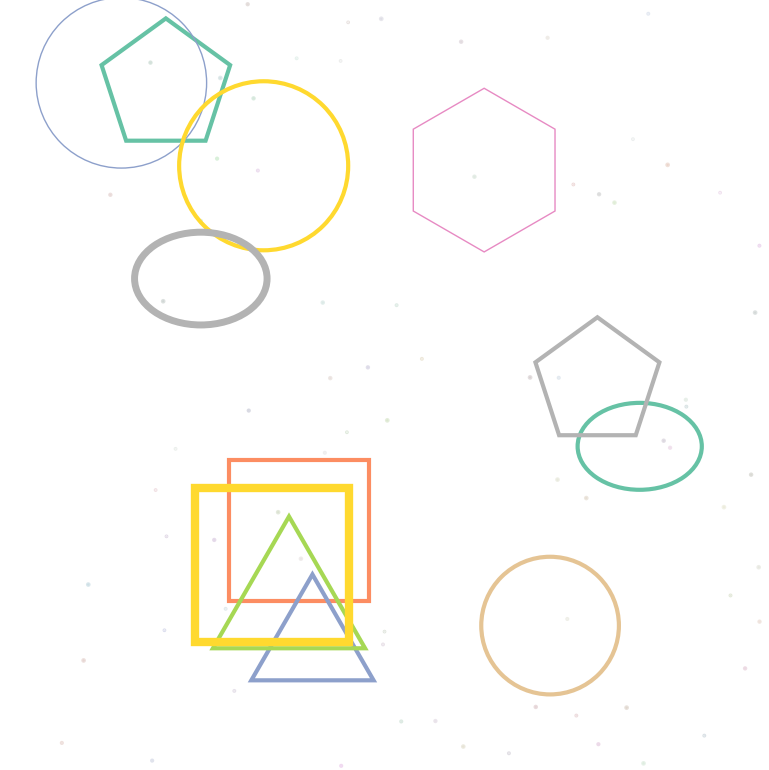[{"shape": "pentagon", "thickness": 1.5, "radius": 0.44, "center": [0.215, 0.888]}, {"shape": "oval", "thickness": 1.5, "radius": 0.4, "center": [0.831, 0.42]}, {"shape": "square", "thickness": 1.5, "radius": 0.46, "center": [0.389, 0.311]}, {"shape": "circle", "thickness": 0.5, "radius": 0.55, "center": [0.158, 0.892]}, {"shape": "triangle", "thickness": 1.5, "radius": 0.46, "center": [0.406, 0.162]}, {"shape": "hexagon", "thickness": 0.5, "radius": 0.53, "center": [0.629, 0.779]}, {"shape": "triangle", "thickness": 1.5, "radius": 0.57, "center": [0.375, 0.215]}, {"shape": "square", "thickness": 3, "radius": 0.5, "center": [0.354, 0.266]}, {"shape": "circle", "thickness": 1.5, "radius": 0.55, "center": [0.342, 0.785]}, {"shape": "circle", "thickness": 1.5, "radius": 0.45, "center": [0.714, 0.188]}, {"shape": "oval", "thickness": 2.5, "radius": 0.43, "center": [0.261, 0.638]}, {"shape": "pentagon", "thickness": 1.5, "radius": 0.42, "center": [0.776, 0.503]}]